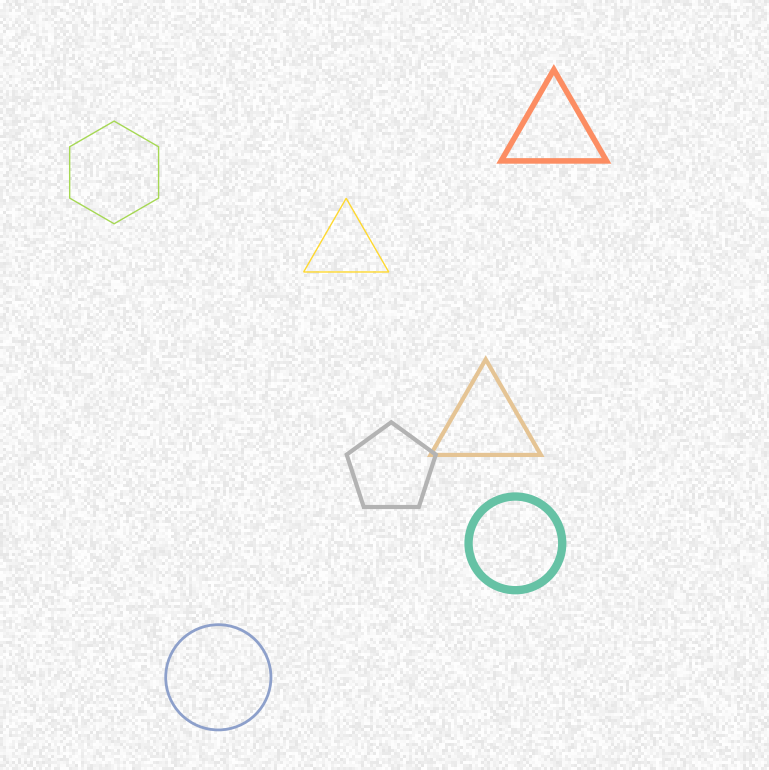[{"shape": "circle", "thickness": 3, "radius": 0.3, "center": [0.669, 0.294]}, {"shape": "triangle", "thickness": 2, "radius": 0.4, "center": [0.719, 0.831]}, {"shape": "circle", "thickness": 1, "radius": 0.34, "center": [0.284, 0.12]}, {"shape": "hexagon", "thickness": 0.5, "radius": 0.33, "center": [0.148, 0.776]}, {"shape": "triangle", "thickness": 0.5, "radius": 0.32, "center": [0.45, 0.679]}, {"shape": "triangle", "thickness": 1.5, "radius": 0.41, "center": [0.631, 0.451]}, {"shape": "pentagon", "thickness": 1.5, "radius": 0.3, "center": [0.508, 0.391]}]